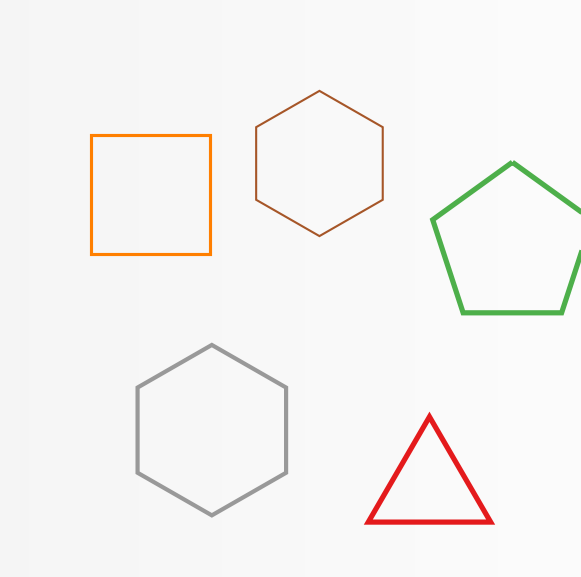[{"shape": "triangle", "thickness": 2.5, "radius": 0.61, "center": [0.739, 0.156]}, {"shape": "pentagon", "thickness": 2.5, "radius": 0.72, "center": [0.882, 0.574]}, {"shape": "square", "thickness": 1.5, "radius": 0.51, "center": [0.259, 0.663]}, {"shape": "hexagon", "thickness": 1, "radius": 0.63, "center": [0.55, 0.716]}, {"shape": "hexagon", "thickness": 2, "radius": 0.74, "center": [0.364, 0.254]}]